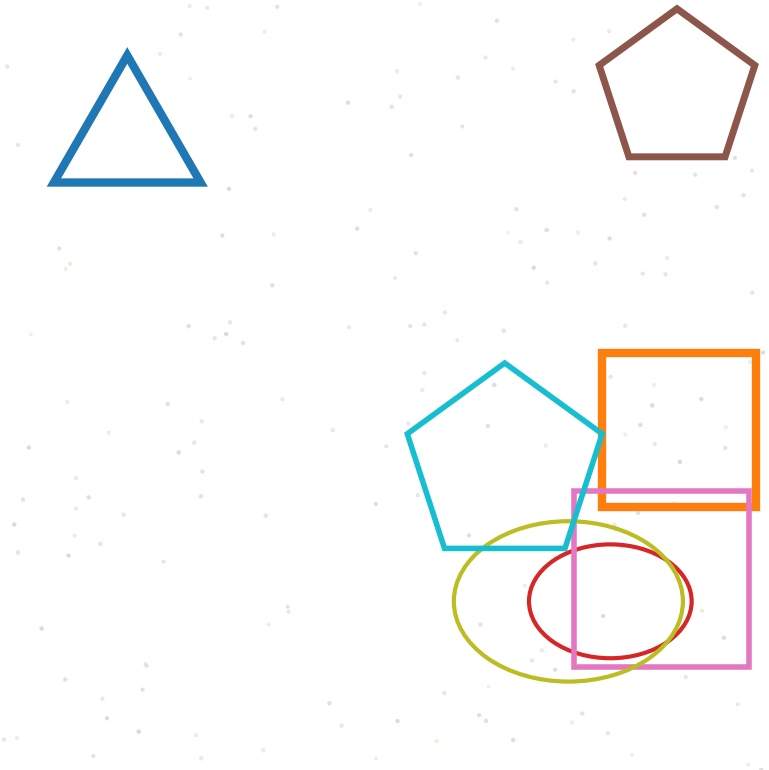[{"shape": "triangle", "thickness": 3, "radius": 0.55, "center": [0.165, 0.818]}, {"shape": "square", "thickness": 3, "radius": 0.5, "center": [0.882, 0.442]}, {"shape": "oval", "thickness": 1.5, "radius": 0.53, "center": [0.793, 0.219]}, {"shape": "pentagon", "thickness": 2.5, "radius": 0.53, "center": [0.879, 0.882]}, {"shape": "square", "thickness": 2, "radius": 0.57, "center": [0.859, 0.248]}, {"shape": "oval", "thickness": 1.5, "radius": 0.74, "center": [0.738, 0.219]}, {"shape": "pentagon", "thickness": 2, "radius": 0.67, "center": [0.655, 0.395]}]